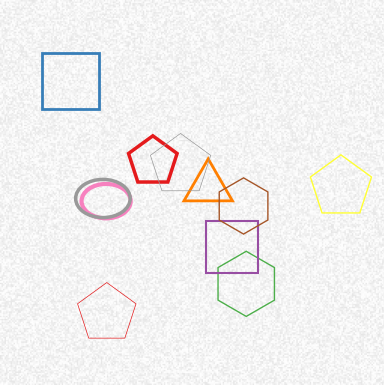[{"shape": "pentagon", "thickness": 2.5, "radius": 0.33, "center": [0.397, 0.581]}, {"shape": "pentagon", "thickness": 0.5, "radius": 0.4, "center": [0.277, 0.186]}, {"shape": "square", "thickness": 2, "radius": 0.36, "center": [0.183, 0.789]}, {"shape": "hexagon", "thickness": 1, "radius": 0.42, "center": [0.64, 0.263]}, {"shape": "square", "thickness": 1.5, "radius": 0.34, "center": [0.602, 0.359]}, {"shape": "triangle", "thickness": 2, "radius": 0.36, "center": [0.541, 0.515]}, {"shape": "pentagon", "thickness": 1, "radius": 0.42, "center": [0.886, 0.514]}, {"shape": "hexagon", "thickness": 1, "radius": 0.36, "center": [0.633, 0.465]}, {"shape": "oval", "thickness": 3, "radius": 0.32, "center": [0.276, 0.478]}, {"shape": "pentagon", "thickness": 0.5, "radius": 0.41, "center": [0.469, 0.571]}, {"shape": "oval", "thickness": 2.5, "radius": 0.35, "center": [0.267, 0.484]}]